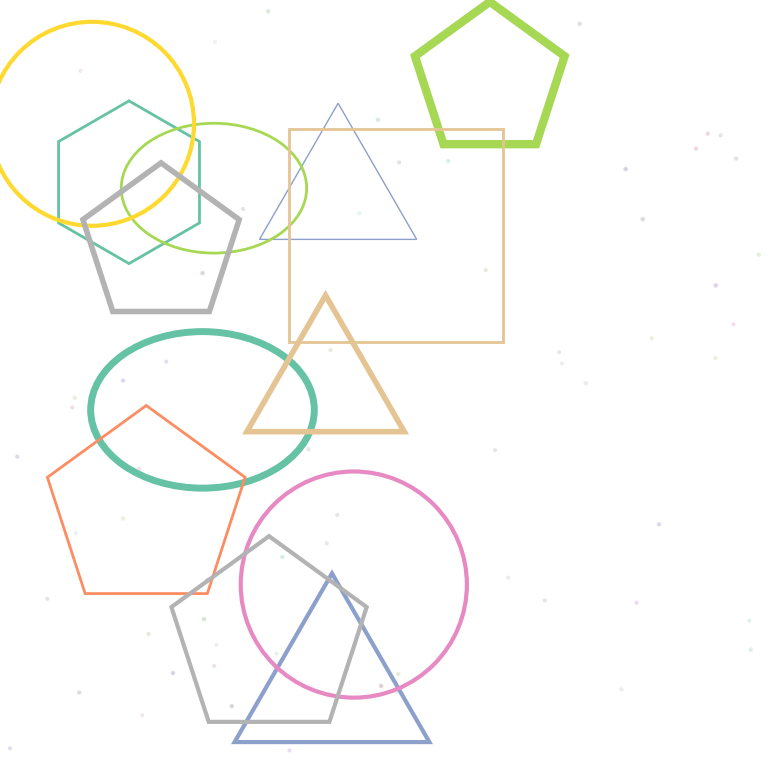[{"shape": "hexagon", "thickness": 1, "radius": 0.53, "center": [0.168, 0.763]}, {"shape": "oval", "thickness": 2.5, "radius": 0.73, "center": [0.263, 0.468]}, {"shape": "pentagon", "thickness": 1, "radius": 0.68, "center": [0.19, 0.338]}, {"shape": "triangle", "thickness": 1.5, "radius": 0.73, "center": [0.431, 0.109]}, {"shape": "triangle", "thickness": 0.5, "radius": 0.59, "center": [0.439, 0.748]}, {"shape": "circle", "thickness": 1.5, "radius": 0.73, "center": [0.459, 0.241]}, {"shape": "oval", "thickness": 1, "radius": 0.6, "center": [0.278, 0.756]}, {"shape": "pentagon", "thickness": 3, "radius": 0.51, "center": [0.636, 0.895]}, {"shape": "circle", "thickness": 1.5, "radius": 0.66, "center": [0.12, 0.839]}, {"shape": "triangle", "thickness": 2, "radius": 0.59, "center": [0.423, 0.498]}, {"shape": "square", "thickness": 1, "radius": 0.69, "center": [0.514, 0.694]}, {"shape": "pentagon", "thickness": 2, "radius": 0.53, "center": [0.209, 0.682]}, {"shape": "pentagon", "thickness": 1.5, "radius": 0.67, "center": [0.349, 0.17]}]